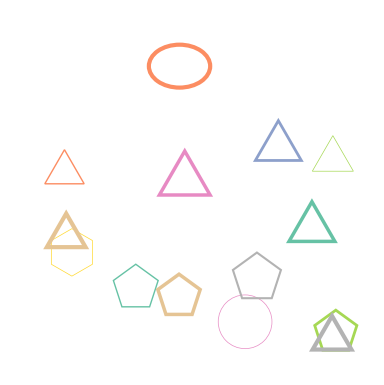[{"shape": "pentagon", "thickness": 1, "radius": 0.31, "center": [0.353, 0.253]}, {"shape": "triangle", "thickness": 2.5, "radius": 0.34, "center": [0.81, 0.407]}, {"shape": "oval", "thickness": 3, "radius": 0.4, "center": [0.466, 0.828]}, {"shape": "triangle", "thickness": 1, "radius": 0.29, "center": [0.167, 0.552]}, {"shape": "triangle", "thickness": 2, "radius": 0.34, "center": [0.723, 0.618]}, {"shape": "circle", "thickness": 0.5, "radius": 0.35, "center": [0.637, 0.164]}, {"shape": "triangle", "thickness": 2.5, "radius": 0.38, "center": [0.48, 0.532]}, {"shape": "triangle", "thickness": 0.5, "radius": 0.31, "center": [0.865, 0.586]}, {"shape": "pentagon", "thickness": 2, "radius": 0.29, "center": [0.872, 0.137]}, {"shape": "hexagon", "thickness": 0.5, "radius": 0.31, "center": [0.187, 0.344]}, {"shape": "triangle", "thickness": 3, "radius": 0.29, "center": [0.172, 0.387]}, {"shape": "pentagon", "thickness": 2.5, "radius": 0.29, "center": [0.465, 0.23]}, {"shape": "pentagon", "thickness": 1.5, "radius": 0.33, "center": [0.667, 0.278]}, {"shape": "triangle", "thickness": 3, "radius": 0.29, "center": [0.862, 0.121]}]